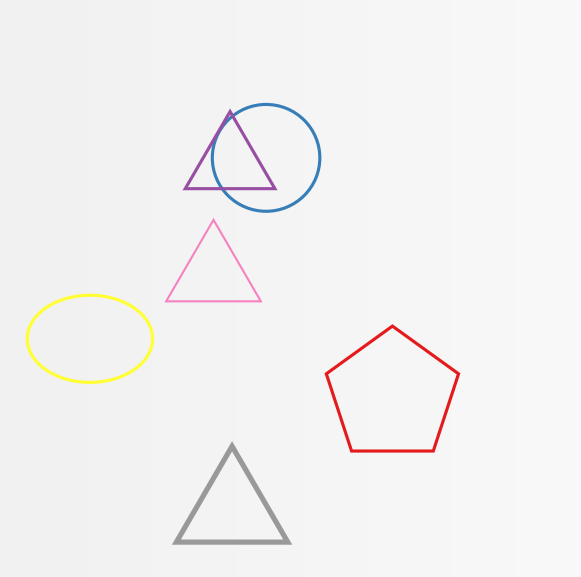[{"shape": "pentagon", "thickness": 1.5, "radius": 0.6, "center": [0.675, 0.315]}, {"shape": "circle", "thickness": 1.5, "radius": 0.46, "center": [0.458, 0.726]}, {"shape": "triangle", "thickness": 1.5, "radius": 0.45, "center": [0.396, 0.717]}, {"shape": "oval", "thickness": 1.5, "radius": 0.54, "center": [0.155, 0.412]}, {"shape": "triangle", "thickness": 1, "radius": 0.47, "center": [0.367, 0.524]}, {"shape": "triangle", "thickness": 2.5, "radius": 0.55, "center": [0.399, 0.116]}]